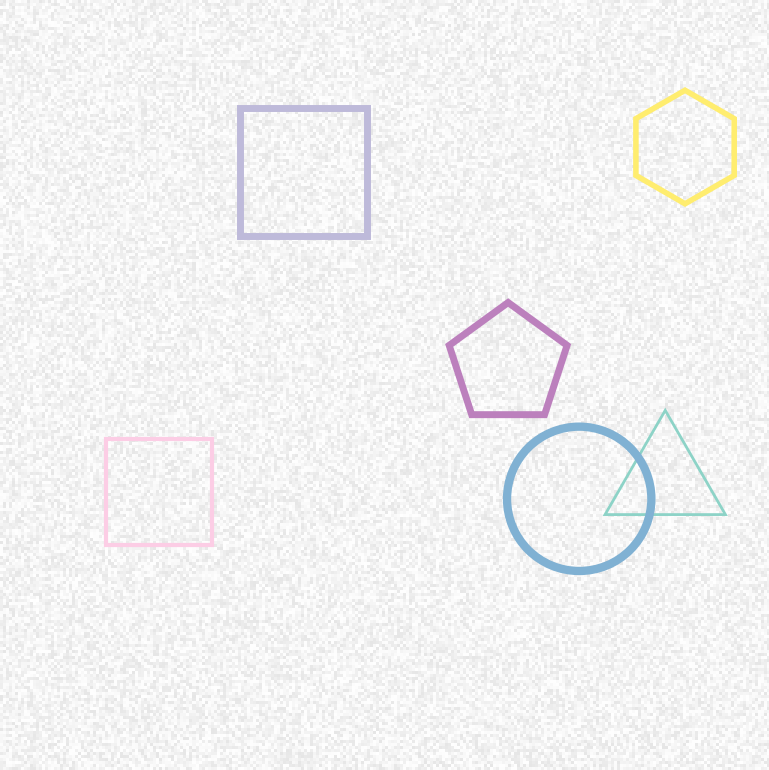[{"shape": "triangle", "thickness": 1, "radius": 0.45, "center": [0.864, 0.377]}, {"shape": "square", "thickness": 2.5, "radius": 0.41, "center": [0.394, 0.777]}, {"shape": "circle", "thickness": 3, "radius": 0.47, "center": [0.752, 0.352]}, {"shape": "square", "thickness": 1.5, "radius": 0.35, "center": [0.206, 0.361]}, {"shape": "pentagon", "thickness": 2.5, "radius": 0.4, "center": [0.66, 0.527]}, {"shape": "hexagon", "thickness": 2, "radius": 0.37, "center": [0.89, 0.809]}]